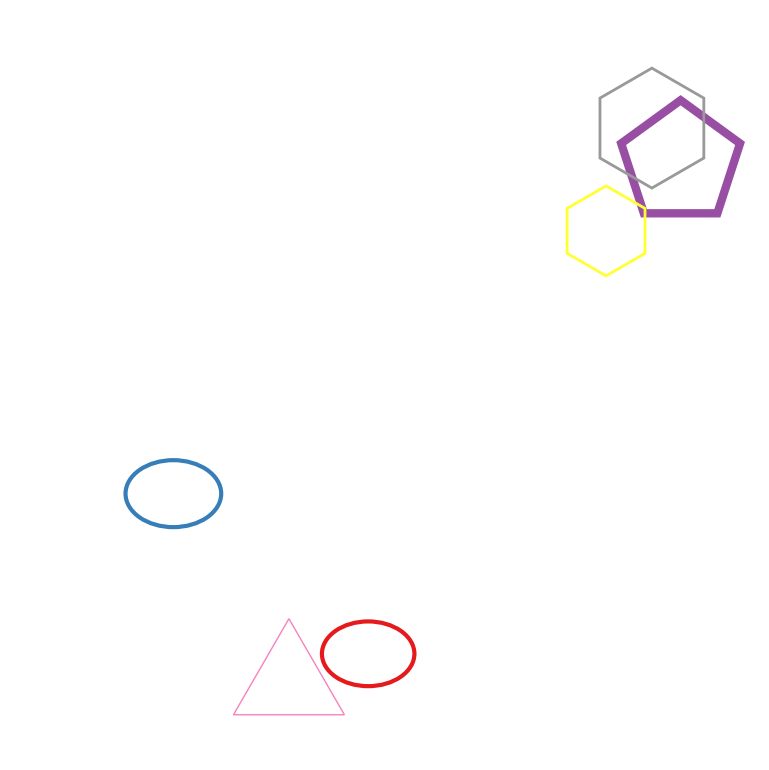[{"shape": "oval", "thickness": 1.5, "radius": 0.3, "center": [0.478, 0.151]}, {"shape": "oval", "thickness": 1.5, "radius": 0.31, "center": [0.225, 0.359]}, {"shape": "pentagon", "thickness": 3, "radius": 0.41, "center": [0.884, 0.789]}, {"shape": "hexagon", "thickness": 1, "radius": 0.29, "center": [0.787, 0.7]}, {"shape": "triangle", "thickness": 0.5, "radius": 0.42, "center": [0.375, 0.113]}, {"shape": "hexagon", "thickness": 1, "radius": 0.39, "center": [0.847, 0.834]}]